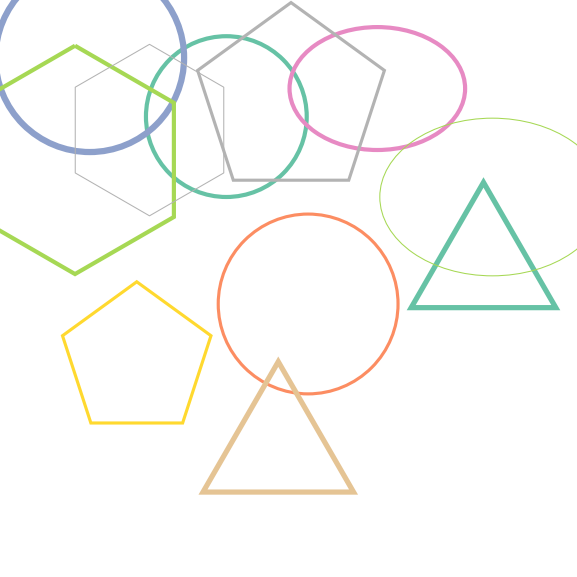[{"shape": "circle", "thickness": 2, "radius": 0.7, "center": [0.392, 0.797]}, {"shape": "triangle", "thickness": 2.5, "radius": 0.72, "center": [0.837, 0.539]}, {"shape": "circle", "thickness": 1.5, "radius": 0.78, "center": [0.534, 0.473]}, {"shape": "circle", "thickness": 3, "radius": 0.82, "center": [0.156, 0.899]}, {"shape": "oval", "thickness": 2, "radius": 0.76, "center": [0.653, 0.846]}, {"shape": "oval", "thickness": 0.5, "radius": 0.98, "center": [0.853, 0.658]}, {"shape": "hexagon", "thickness": 2, "radius": 0.99, "center": [0.13, 0.722]}, {"shape": "pentagon", "thickness": 1.5, "radius": 0.68, "center": [0.237, 0.376]}, {"shape": "triangle", "thickness": 2.5, "radius": 0.75, "center": [0.482, 0.222]}, {"shape": "pentagon", "thickness": 1.5, "radius": 0.85, "center": [0.504, 0.825]}, {"shape": "hexagon", "thickness": 0.5, "radius": 0.74, "center": [0.259, 0.774]}]